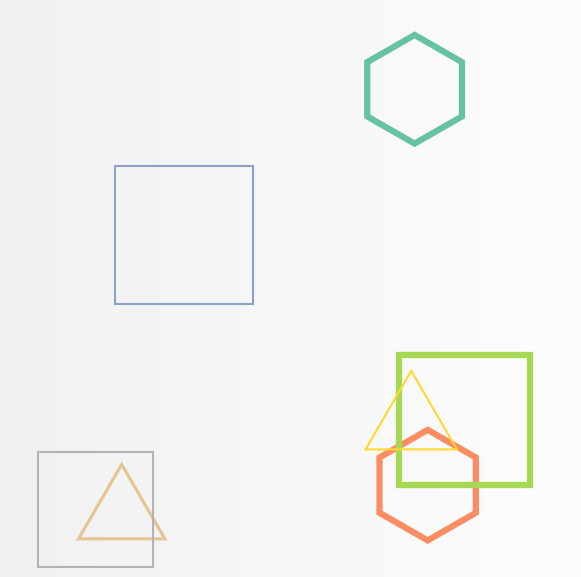[{"shape": "hexagon", "thickness": 3, "radius": 0.47, "center": [0.713, 0.845]}, {"shape": "hexagon", "thickness": 3, "radius": 0.48, "center": [0.736, 0.159]}, {"shape": "square", "thickness": 1, "radius": 0.6, "center": [0.317, 0.592]}, {"shape": "square", "thickness": 3, "radius": 0.57, "center": [0.799, 0.272]}, {"shape": "triangle", "thickness": 1, "radius": 0.45, "center": [0.708, 0.266]}, {"shape": "triangle", "thickness": 1.5, "radius": 0.43, "center": [0.209, 0.109]}, {"shape": "square", "thickness": 1, "radius": 0.49, "center": [0.164, 0.117]}]